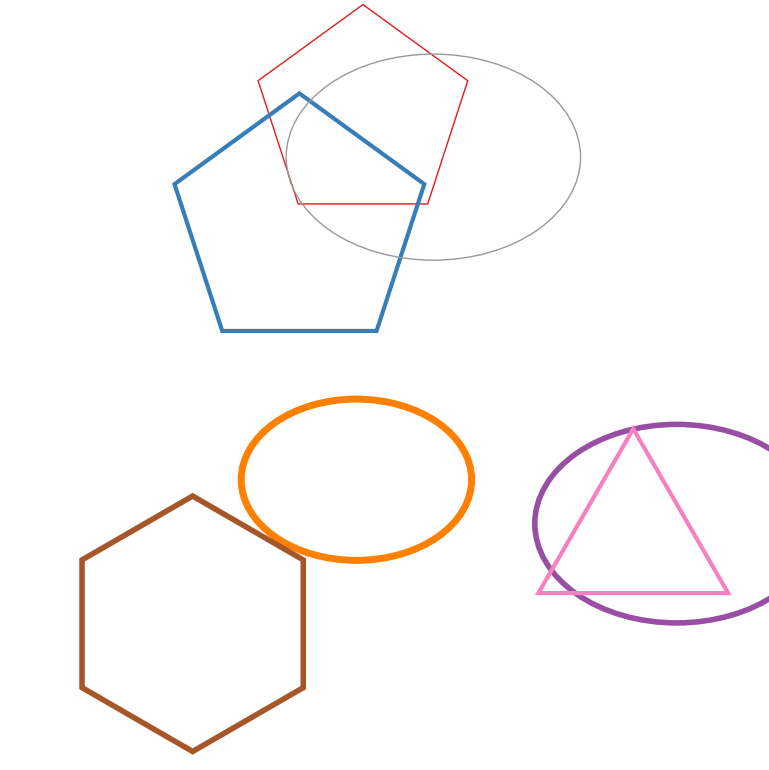[{"shape": "pentagon", "thickness": 0.5, "radius": 0.72, "center": [0.471, 0.851]}, {"shape": "pentagon", "thickness": 1.5, "radius": 0.85, "center": [0.389, 0.708]}, {"shape": "oval", "thickness": 2, "radius": 0.92, "center": [0.879, 0.32]}, {"shape": "oval", "thickness": 2.5, "radius": 0.75, "center": [0.463, 0.377]}, {"shape": "hexagon", "thickness": 2, "radius": 0.83, "center": [0.25, 0.19]}, {"shape": "triangle", "thickness": 1.5, "radius": 0.71, "center": [0.822, 0.301]}, {"shape": "oval", "thickness": 0.5, "radius": 0.96, "center": [0.563, 0.796]}]